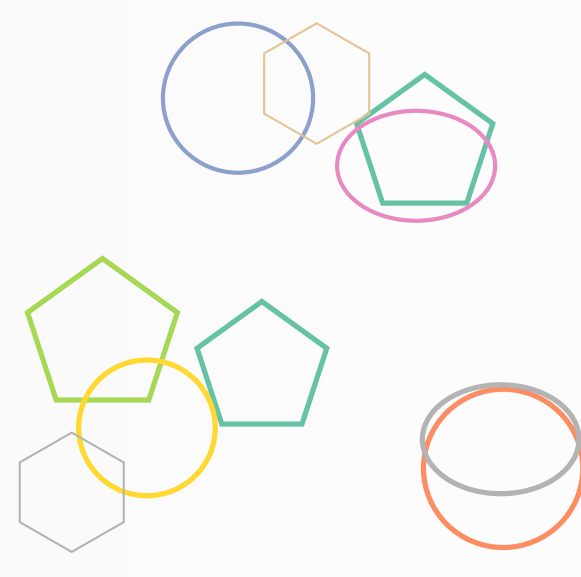[{"shape": "pentagon", "thickness": 2.5, "radius": 0.62, "center": [0.731, 0.747]}, {"shape": "pentagon", "thickness": 2.5, "radius": 0.59, "center": [0.451, 0.36]}, {"shape": "circle", "thickness": 2.5, "radius": 0.69, "center": [0.866, 0.188]}, {"shape": "circle", "thickness": 2, "radius": 0.65, "center": [0.409, 0.829]}, {"shape": "oval", "thickness": 2, "radius": 0.68, "center": [0.716, 0.712]}, {"shape": "pentagon", "thickness": 2.5, "radius": 0.68, "center": [0.176, 0.416]}, {"shape": "circle", "thickness": 2.5, "radius": 0.59, "center": [0.253, 0.258]}, {"shape": "hexagon", "thickness": 1, "radius": 0.52, "center": [0.545, 0.854]}, {"shape": "oval", "thickness": 2.5, "radius": 0.67, "center": [0.861, 0.239]}, {"shape": "hexagon", "thickness": 1, "radius": 0.52, "center": [0.123, 0.147]}]